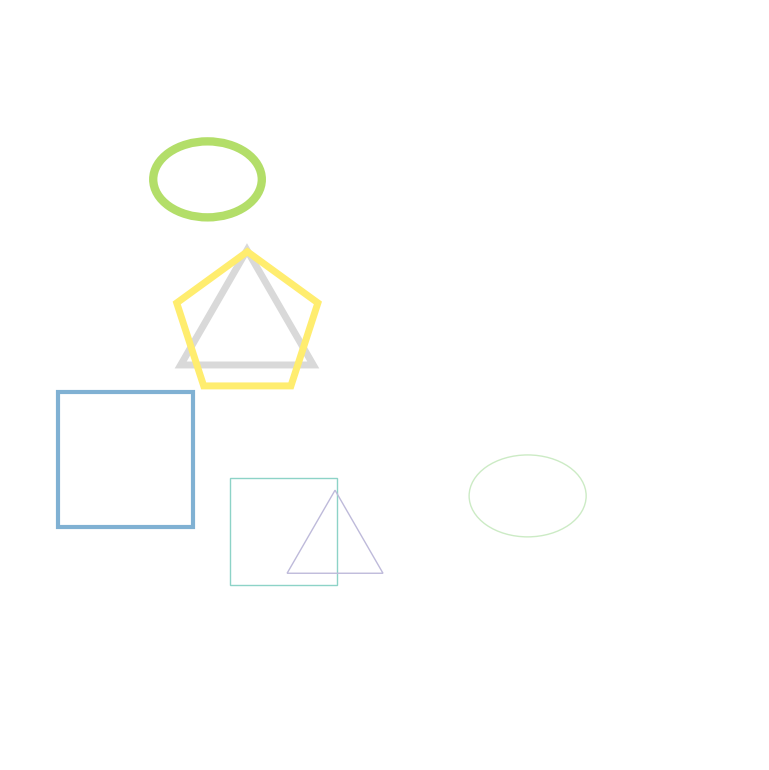[{"shape": "square", "thickness": 0.5, "radius": 0.35, "center": [0.368, 0.309]}, {"shape": "triangle", "thickness": 0.5, "radius": 0.36, "center": [0.435, 0.291]}, {"shape": "square", "thickness": 1.5, "radius": 0.44, "center": [0.163, 0.403]}, {"shape": "oval", "thickness": 3, "radius": 0.35, "center": [0.269, 0.767]}, {"shape": "triangle", "thickness": 2.5, "radius": 0.5, "center": [0.321, 0.576]}, {"shape": "oval", "thickness": 0.5, "radius": 0.38, "center": [0.685, 0.356]}, {"shape": "pentagon", "thickness": 2.5, "radius": 0.48, "center": [0.321, 0.577]}]